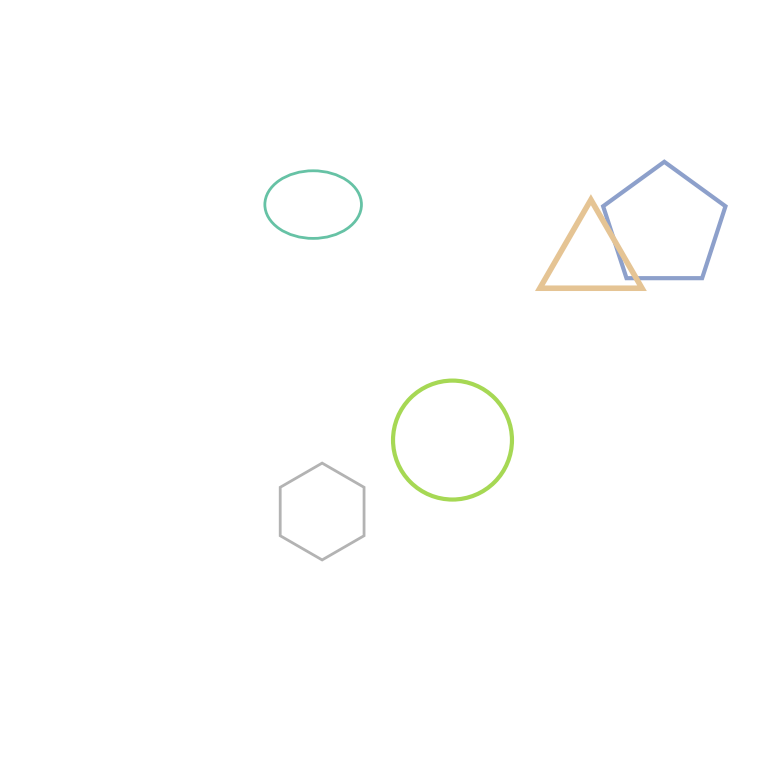[{"shape": "oval", "thickness": 1, "radius": 0.31, "center": [0.407, 0.734]}, {"shape": "pentagon", "thickness": 1.5, "radius": 0.42, "center": [0.863, 0.706]}, {"shape": "circle", "thickness": 1.5, "radius": 0.39, "center": [0.588, 0.428]}, {"shape": "triangle", "thickness": 2, "radius": 0.38, "center": [0.767, 0.664]}, {"shape": "hexagon", "thickness": 1, "radius": 0.31, "center": [0.418, 0.336]}]